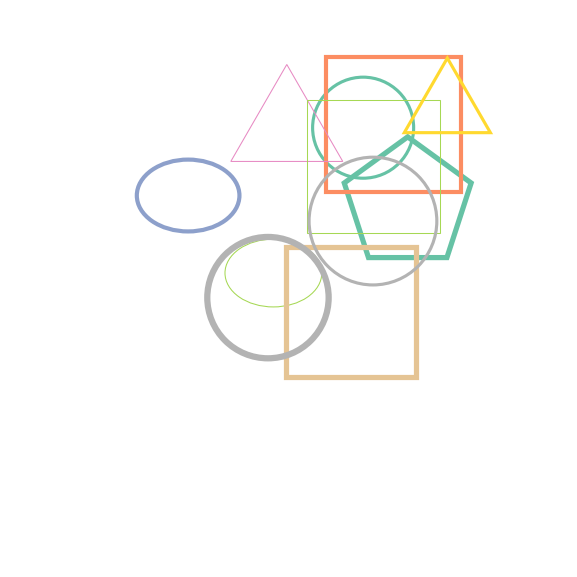[{"shape": "pentagon", "thickness": 2.5, "radius": 0.58, "center": [0.706, 0.647]}, {"shape": "circle", "thickness": 1.5, "radius": 0.44, "center": [0.629, 0.778]}, {"shape": "square", "thickness": 2, "radius": 0.59, "center": [0.681, 0.784]}, {"shape": "oval", "thickness": 2, "radius": 0.44, "center": [0.326, 0.661]}, {"shape": "triangle", "thickness": 0.5, "radius": 0.56, "center": [0.497, 0.776]}, {"shape": "square", "thickness": 0.5, "radius": 0.58, "center": [0.647, 0.711]}, {"shape": "oval", "thickness": 0.5, "radius": 0.42, "center": [0.473, 0.526]}, {"shape": "triangle", "thickness": 1.5, "radius": 0.43, "center": [0.775, 0.812]}, {"shape": "square", "thickness": 2.5, "radius": 0.57, "center": [0.608, 0.459]}, {"shape": "circle", "thickness": 1.5, "radius": 0.55, "center": [0.646, 0.616]}, {"shape": "circle", "thickness": 3, "radius": 0.53, "center": [0.464, 0.484]}]